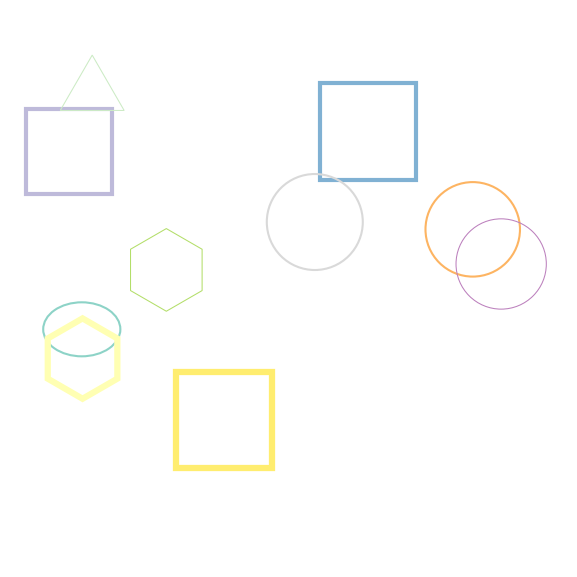[{"shape": "oval", "thickness": 1, "radius": 0.33, "center": [0.142, 0.429]}, {"shape": "hexagon", "thickness": 3, "radius": 0.35, "center": [0.143, 0.378]}, {"shape": "square", "thickness": 2, "radius": 0.37, "center": [0.12, 0.737]}, {"shape": "square", "thickness": 2, "radius": 0.42, "center": [0.637, 0.772]}, {"shape": "circle", "thickness": 1, "radius": 0.41, "center": [0.819, 0.602]}, {"shape": "hexagon", "thickness": 0.5, "radius": 0.36, "center": [0.288, 0.532]}, {"shape": "circle", "thickness": 1, "radius": 0.42, "center": [0.545, 0.615]}, {"shape": "circle", "thickness": 0.5, "radius": 0.39, "center": [0.868, 0.542]}, {"shape": "triangle", "thickness": 0.5, "radius": 0.32, "center": [0.16, 0.84]}, {"shape": "square", "thickness": 3, "radius": 0.42, "center": [0.388, 0.273]}]